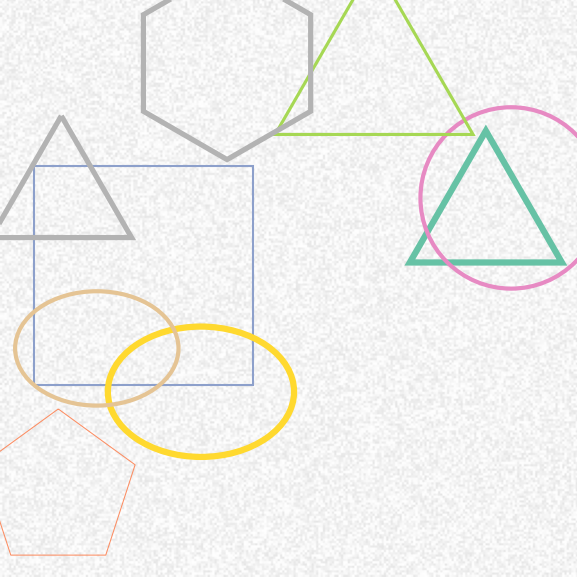[{"shape": "triangle", "thickness": 3, "radius": 0.76, "center": [0.841, 0.621]}, {"shape": "pentagon", "thickness": 0.5, "radius": 0.7, "center": [0.101, 0.151]}, {"shape": "square", "thickness": 1, "radius": 0.95, "center": [0.249, 0.522]}, {"shape": "circle", "thickness": 2, "radius": 0.79, "center": [0.885, 0.656]}, {"shape": "triangle", "thickness": 1.5, "radius": 0.99, "center": [0.648, 0.865]}, {"shape": "oval", "thickness": 3, "radius": 0.81, "center": [0.348, 0.321]}, {"shape": "oval", "thickness": 2, "radius": 0.71, "center": [0.168, 0.396]}, {"shape": "triangle", "thickness": 2.5, "radius": 0.7, "center": [0.106, 0.658]}, {"shape": "hexagon", "thickness": 2.5, "radius": 0.84, "center": [0.393, 0.89]}]